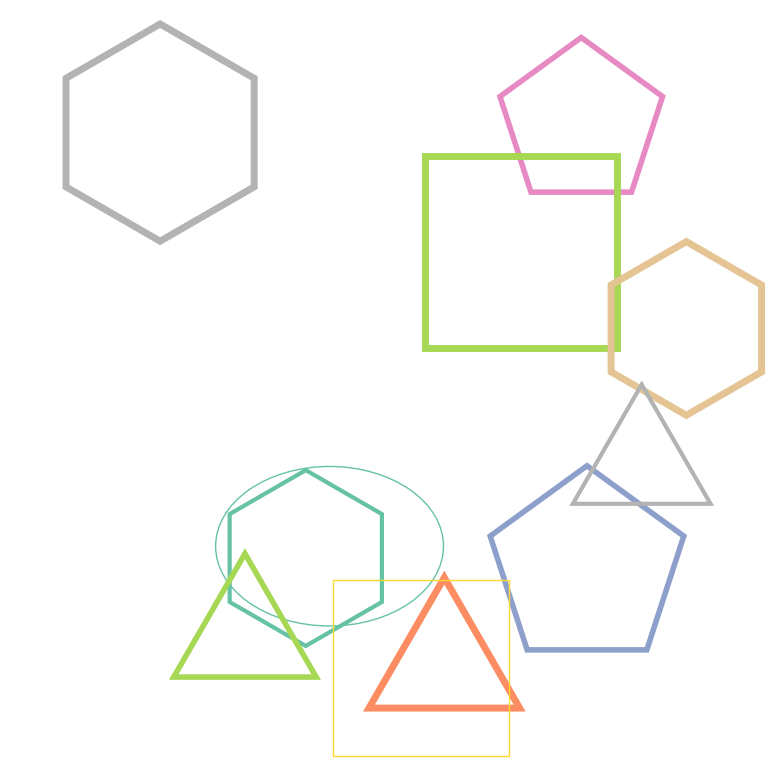[{"shape": "hexagon", "thickness": 1.5, "radius": 0.57, "center": [0.397, 0.275]}, {"shape": "oval", "thickness": 0.5, "radius": 0.74, "center": [0.428, 0.291]}, {"shape": "triangle", "thickness": 2.5, "radius": 0.56, "center": [0.577, 0.137]}, {"shape": "pentagon", "thickness": 2, "radius": 0.66, "center": [0.762, 0.263]}, {"shape": "pentagon", "thickness": 2, "radius": 0.56, "center": [0.755, 0.84]}, {"shape": "triangle", "thickness": 2, "radius": 0.53, "center": [0.318, 0.174]}, {"shape": "square", "thickness": 2.5, "radius": 0.62, "center": [0.676, 0.673]}, {"shape": "square", "thickness": 0.5, "radius": 0.57, "center": [0.546, 0.132]}, {"shape": "hexagon", "thickness": 2.5, "radius": 0.56, "center": [0.891, 0.573]}, {"shape": "triangle", "thickness": 1.5, "radius": 0.52, "center": [0.833, 0.397]}, {"shape": "hexagon", "thickness": 2.5, "radius": 0.71, "center": [0.208, 0.828]}]